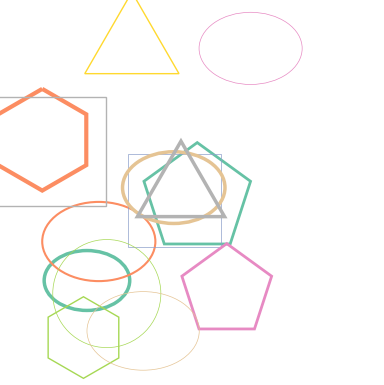[{"shape": "pentagon", "thickness": 2, "radius": 0.73, "center": [0.512, 0.484]}, {"shape": "oval", "thickness": 2.5, "radius": 0.56, "center": [0.226, 0.271]}, {"shape": "hexagon", "thickness": 3, "radius": 0.66, "center": [0.11, 0.637]}, {"shape": "oval", "thickness": 1.5, "radius": 0.73, "center": [0.257, 0.373]}, {"shape": "square", "thickness": 0.5, "radius": 0.6, "center": [0.454, 0.479]}, {"shape": "oval", "thickness": 0.5, "radius": 0.67, "center": [0.651, 0.874]}, {"shape": "pentagon", "thickness": 2, "radius": 0.61, "center": [0.589, 0.245]}, {"shape": "hexagon", "thickness": 1, "radius": 0.53, "center": [0.217, 0.123]}, {"shape": "circle", "thickness": 0.5, "radius": 0.7, "center": [0.277, 0.237]}, {"shape": "triangle", "thickness": 1, "radius": 0.71, "center": [0.343, 0.879]}, {"shape": "oval", "thickness": 0.5, "radius": 0.73, "center": [0.372, 0.14]}, {"shape": "oval", "thickness": 2.5, "radius": 0.67, "center": [0.451, 0.513]}, {"shape": "triangle", "thickness": 2.5, "radius": 0.65, "center": [0.47, 0.503]}, {"shape": "square", "thickness": 1, "radius": 0.7, "center": [0.135, 0.606]}]